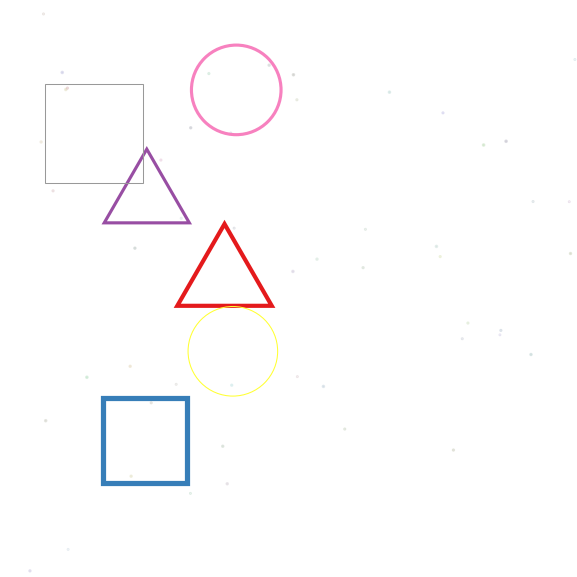[{"shape": "triangle", "thickness": 2, "radius": 0.47, "center": [0.389, 0.517]}, {"shape": "square", "thickness": 2.5, "radius": 0.37, "center": [0.251, 0.237]}, {"shape": "triangle", "thickness": 1.5, "radius": 0.43, "center": [0.254, 0.656]}, {"shape": "circle", "thickness": 0.5, "radius": 0.39, "center": [0.403, 0.391]}, {"shape": "circle", "thickness": 1.5, "radius": 0.39, "center": [0.409, 0.843]}, {"shape": "square", "thickness": 0.5, "radius": 0.43, "center": [0.163, 0.768]}]